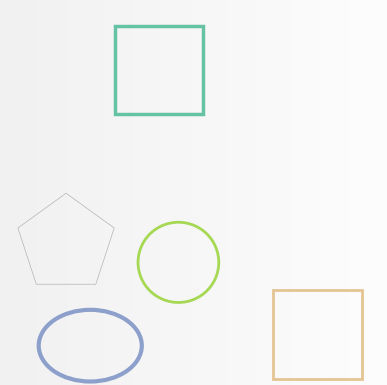[{"shape": "square", "thickness": 2.5, "radius": 0.57, "center": [0.411, 0.818]}, {"shape": "oval", "thickness": 3, "radius": 0.67, "center": [0.233, 0.102]}, {"shape": "circle", "thickness": 2, "radius": 0.52, "center": [0.46, 0.319]}, {"shape": "square", "thickness": 2, "radius": 0.57, "center": [0.82, 0.132]}, {"shape": "pentagon", "thickness": 0.5, "radius": 0.65, "center": [0.17, 0.367]}]